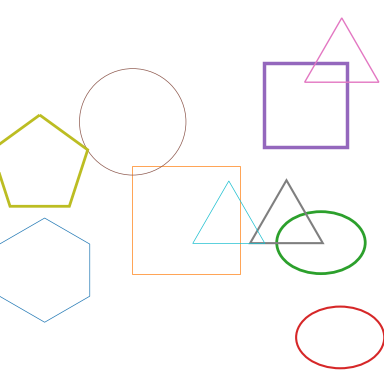[{"shape": "hexagon", "thickness": 0.5, "radius": 0.68, "center": [0.116, 0.298]}, {"shape": "square", "thickness": 0.5, "radius": 0.7, "center": [0.483, 0.428]}, {"shape": "oval", "thickness": 2, "radius": 0.57, "center": [0.834, 0.37]}, {"shape": "oval", "thickness": 1.5, "radius": 0.57, "center": [0.884, 0.124]}, {"shape": "square", "thickness": 2.5, "radius": 0.54, "center": [0.794, 0.727]}, {"shape": "circle", "thickness": 0.5, "radius": 0.69, "center": [0.345, 0.684]}, {"shape": "triangle", "thickness": 1, "radius": 0.56, "center": [0.888, 0.842]}, {"shape": "triangle", "thickness": 1.5, "radius": 0.54, "center": [0.744, 0.423]}, {"shape": "pentagon", "thickness": 2, "radius": 0.66, "center": [0.103, 0.57]}, {"shape": "triangle", "thickness": 0.5, "radius": 0.54, "center": [0.594, 0.422]}]